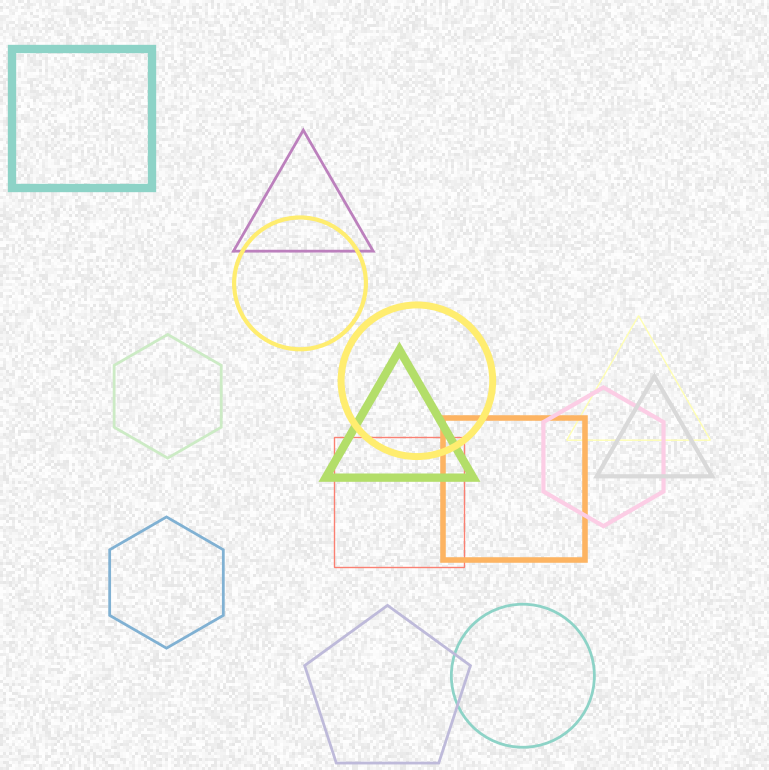[{"shape": "circle", "thickness": 1, "radius": 0.46, "center": [0.679, 0.122]}, {"shape": "square", "thickness": 3, "radius": 0.45, "center": [0.106, 0.846]}, {"shape": "triangle", "thickness": 0.5, "radius": 0.54, "center": [0.829, 0.482]}, {"shape": "pentagon", "thickness": 1, "radius": 0.57, "center": [0.503, 0.101]}, {"shape": "square", "thickness": 0.5, "radius": 0.42, "center": [0.518, 0.348]}, {"shape": "hexagon", "thickness": 1, "radius": 0.43, "center": [0.216, 0.243]}, {"shape": "square", "thickness": 2, "radius": 0.46, "center": [0.668, 0.364]}, {"shape": "triangle", "thickness": 3, "radius": 0.55, "center": [0.519, 0.435]}, {"shape": "hexagon", "thickness": 1.5, "radius": 0.45, "center": [0.784, 0.407]}, {"shape": "triangle", "thickness": 1.5, "radius": 0.43, "center": [0.85, 0.425]}, {"shape": "triangle", "thickness": 1, "radius": 0.52, "center": [0.394, 0.726]}, {"shape": "hexagon", "thickness": 1, "radius": 0.4, "center": [0.218, 0.485]}, {"shape": "circle", "thickness": 1.5, "radius": 0.43, "center": [0.39, 0.632]}, {"shape": "circle", "thickness": 2.5, "radius": 0.49, "center": [0.541, 0.506]}]